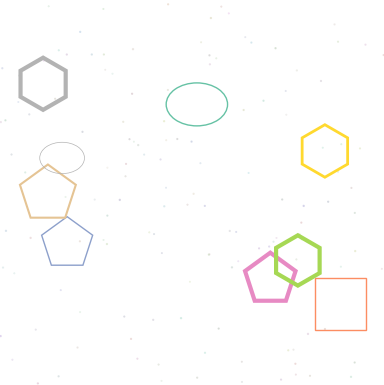[{"shape": "oval", "thickness": 1, "radius": 0.4, "center": [0.511, 0.729]}, {"shape": "square", "thickness": 1, "radius": 0.34, "center": [0.884, 0.21]}, {"shape": "pentagon", "thickness": 1, "radius": 0.35, "center": [0.174, 0.368]}, {"shape": "pentagon", "thickness": 3, "radius": 0.34, "center": [0.702, 0.275]}, {"shape": "hexagon", "thickness": 3, "radius": 0.33, "center": [0.774, 0.324]}, {"shape": "hexagon", "thickness": 2, "radius": 0.34, "center": [0.844, 0.608]}, {"shape": "pentagon", "thickness": 1.5, "radius": 0.38, "center": [0.124, 0.496]}, {"shape": "hexagon", "thickness": 3, "radius": 0.34, "center": [0.112, 0.782]}, {"shape": "oval", "thickness": 0.5, "radius": 0.29, "center": [0.161, 0.59]}]